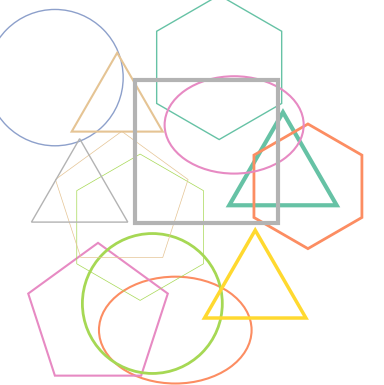[{"shape": "hexagon", "thickness": 1, "radius": 0.94, "center": [0.569, 0.825]}, {"shape": "triangle", "thickness": 3, "radius": 0.81, "center": [0.735, 0.547]}, {"shape": "hexagon", "thickness": 2, "radius": 0.81, "center": [0.8, 0.516]}, {"shape": "oval", "thickness": 1.5, "radius": 0.99, "center": [0.455, 0.143]}, {"shape": "circle", "thickness": 1, "radius": 0.89, "center": [0.143, 0.798]}, {"shape": "oval", "thickness": 1.5, "radius": 0.9, "center": [0.608, 0.676]}, {"shape": "pentagon", "thickness": 1.5, "radius": 0.95, "center": [0.255, 0.179]}, {"shape": "circle", "thickness": 2, "radius": 0.91, "center": [0.396, 0.212]}, {"shape": "hexagon", "thickness": 0.5, "radius": 0.95, "center": [0.364, 0.41]}, {"shape": "triangle", "thickness": 2.5, "radius": 0.76, "center": [0.663, 0.25]}, {"shape": "triangle", "thickness": 1.5, "radius": 0.68, "center": [0.304, 0.726]}, {"shape": "pentagon", "thickness": 0.5, "radius": 0.91, "center": [0.316, 0.478]}, {"shape": "square", "thickness": 3, "radius": 0.93, "center": [0.537, 0.605]}, {"shape": "triangle", "thickness": 1, "radius": 0.72, "center": [0.207, 0.495]}]